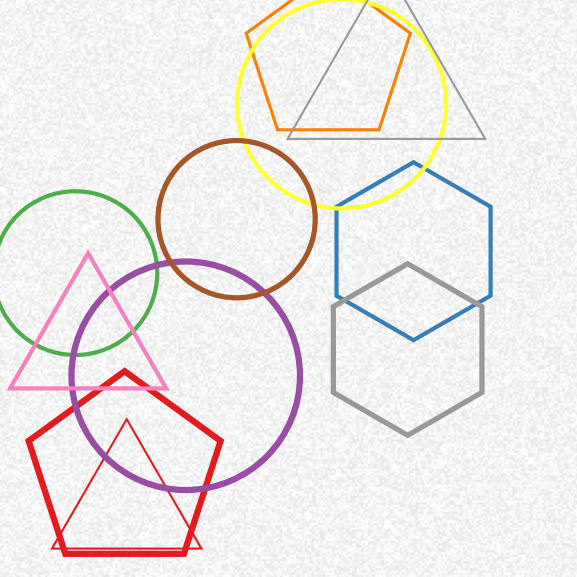[{"shape": "triangle", "thickness": 1, "radius": 0.75, "center": [0.219, 0.124]}, {"shape": "pentagon", "thickness": 3, "radius": 0.87, "center": [0.216, 0.182]}, {"shape": "hexagon", "thickness": 2, "radius": 0.77, "center": [0.716, 0.564]}, {"shape": "circle", "thickness": 2, "radius": 0.71, "center": [0.13, 0.526]}, {"shape": "circle", "thickness": 3, "radius": 0.99, "center": [0.322, 0.348]}, {"shape": "pentagon", "thickness": 1.5, "radius": 0.75, "center": [0.568, 0.895]}, {"shape": "circle", "thickness": 2, "radius": 0.91, "center": [0.592, 0.819]}, {"shape": "circle", "thickness": 2.5, "radius": 0.68, "center": [0.41, 0.62]}, {"shape": "triangle", "thickness": 2, "radius": 0.78, "center": [0.153, 0.405]}, {"shape": "hexagon", "thickness": 2.5, "radius": 0.74, "center": [0.706, 0.394]}, {"shape": "triangle", "thickness": 1, "radius": 0.99, "center": [0.669, 0.857]}]